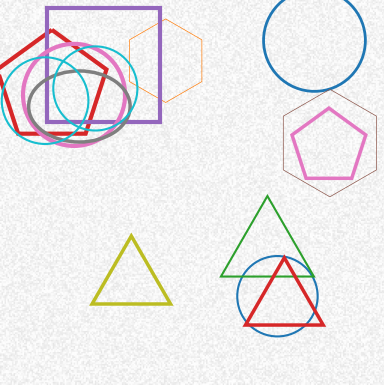[{"shape": "circle", "thickness": 1.5, "radius": 0.52, "center": [0.721, 0.231]}, {"shape": "circle", "thickness": 2, "radius": 0.66, "center": [0.817, 0.895]}, {"shape": "hexagon", "thickness": 0.5, "radius": 0.54, "center": [0.43, 0.842]}, {"shape": "triangle", "thickness": 1.5, "radius": 0.7, "center": [0.695, 0.351]}, {"shape": "triangle", "thickness": 2.5, "radius": 0.58, "center": [0.739, 0.214]}, {"shape": "pentagon", "thickness": 3, "radius": 0.75, "center": [0.135, 0.773]}, {"shape": "square", "thickness": 3, "radius": 0.74, "center": [0.269, 0.831]}, {"shape": "hexagon", "thickness": 0.5, "radius": 0.7, "center": [0.857, 0.628]}, {"shape": "circle", "thickness": 3, "radius": 0.66, "center": [0.192, 0.754]}, {"shape": "pentagon", "thickness": 2.5, "radius": 0.5, "center": [0.854, 0.618]}, {"shape": "oval", "thickness": 2.5, "radius": 0.66, "center": [0.206, 0.723]}, {"shape": "triangle", "thickness": 2.5, "radius": 0.59, "center": [0.341, 0.269]}, {"shape": "circle", "thickness": 1.5, "radius": 0.55, "center": [0.248, 0.77]}, {"shape": "circle", "thickness": 1.5, "radius": 0.56, "center": [0.117, 0.739]}]